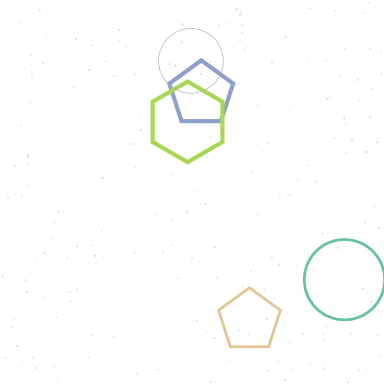[{"shape": "circle", "thickness": 2, "radius": 0.52, "center": [0.895, 0.274]}, {"shape": "pentagon", "thickness": 3, "radius": 0.44, "center": [0.523, 0.756]}, {"shape": "hexagon", "thickness": 3, "radius": 0.52, "center": [0.487, 0.683]}, {"shape": "pentagon", "thickness": 2, "radius": 0.42, "center": [0.648, 0.168]}, {"shape": "circle", "thickness": 0.5, "radius": 0.42, "center": [0.496, 0.842]}]